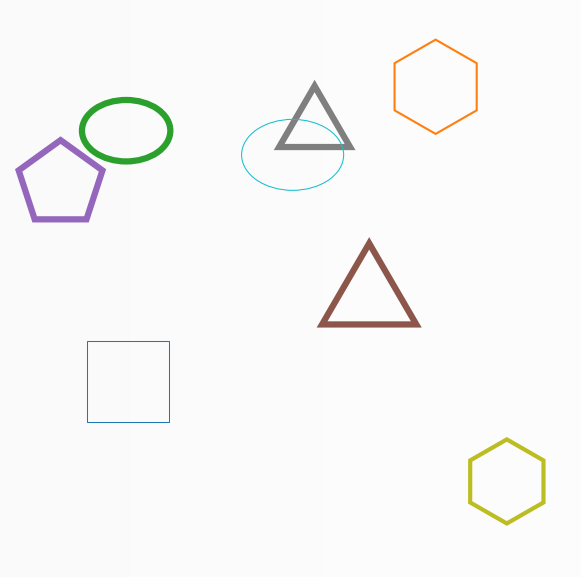[{"shape": "square", "thickness": 0.5, "radius": 0.35, "center": [0.22, 0.339]}, {"shape": "hexagon", "thickness": 1, "radius": 0.41, "center": [0.749, 0.849]}, {"shape": "oval", "thickness": 3, "radius": 0.38, "center": [0.217, 0.773]}, {"shape": "pentagon", "thickness": 3, "radius": 0.38, "center": [0.104, 0.681]}, {"shape": "triangle", "thickness": 3, "radius": 0.47, "center": [0.635, 0.484]}, {"shape": "triangle", "thickness": 3, "radius": 0.35, "center": [0.541, 0.78]}, {"shape": "hexagon", "thickness": 2, "radius": 0.36, "center": [0.872, 0.165]}, {"shape": "oval", "thickness": 0.5, "radius": 0.44, "center": [0.503, 0.731]}]